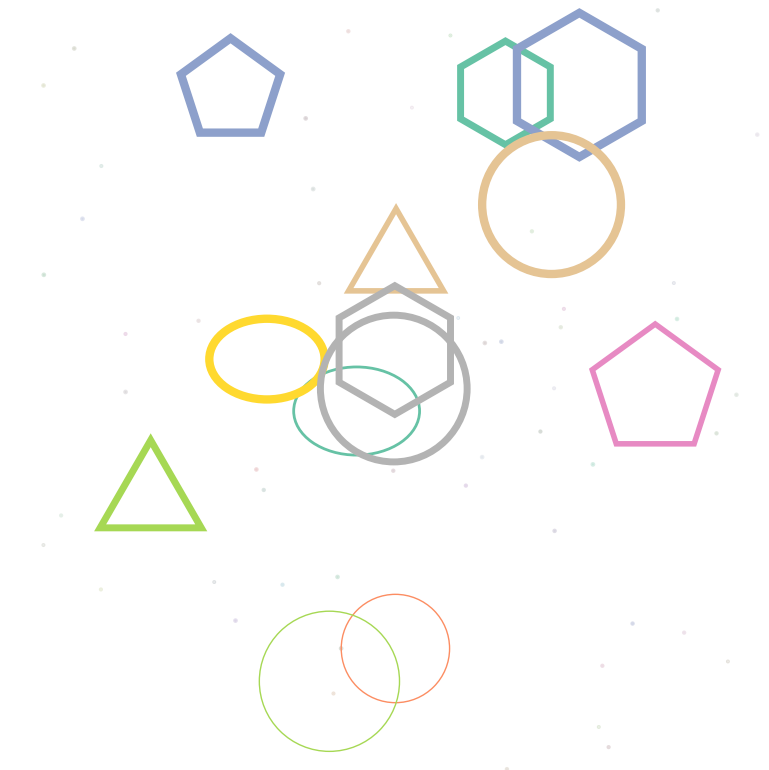[{"shape": "oval", "thickness": 1, "radius": 0.41, "center": [0.463, 0.466]}, {"shape": "hexagon", "thickness": 2.5, "radius": 0.34, "center": [0.656, 0.879]}, {"shape": "circle", "thickness": 0.5, "radius": 0.35, "center": [0.514, 0.158]}, {"shape": "pentagon", "thickness": 3, "radius": 0.34, "center": [0.299, 0.883]}, {"shape": "hexagon", "thickness": 3, "radius": 0.47, "center": [0.752, 0.89]}, {"shape": "pentagon", "thickness": 2, "radius": 0.43, "center": [0.851, 0.493]}, {"shape": "triangle", "thickness": 2.5, "radius": 0.38, "center": [0.196, 0.352]}, {"shape": "circle", "thickness": 0.5, "radius": 0.46, "center": [0.428, 0.115]}, {"shape": "oval", "thickness": 3, "radius": 0.37, "center": [0.347, 0.534]}, {"shape": "triangle", "thickness": 2, "radius": 0.36, "center": [0.514, 0.658]}, {"shape": "circle", "thickness": 3, "radius": 0.45, "center": [0.716, 0.734]}, {"shape": "hexagon", "thickness": 2.5, "radius": 0.42, "center": [0.513, 0.545]}, {"shape": "circle", "thickness": 2.5, "radius": 0.48, "center": [0.511, 0.495]}]